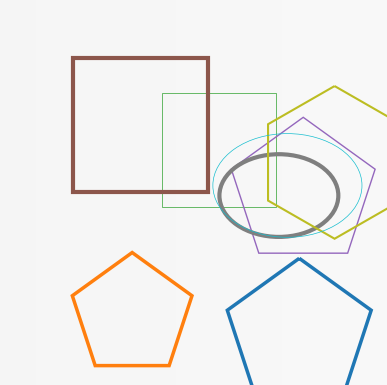[{"shape": "pentagon", "thickness": 2.5, "radius": 0.98, "center": [0.772, 0.134]}, {"shape": "pentagon", "thickness": 2.5, "radius": 0.81, "center": [0.341, 0.182]}, {"shape": "square", "thickness": 0.5, "radius": 0.74, "center": [0.564, 0.611]}, {"shape": "pentagon", "thickness": 1, "radius": 0.98, "center": [0.783, 0.5]}, {"shape": "square", "thickness": 3, "radius": 0.87, "center": [0.363, 0.675]}, {"shape": "oval", "thickness": 3, "radius": 0.77, "center": [0.72, 0.492]}, {"shape": "hexagon", "thickness": 1.5, "radius": 0.99, "center": [0.863, 0.578]}, {"shape": "oval", "thickness": 0.5, "radius": 0.96, "center": [0.742, 0.518]}]